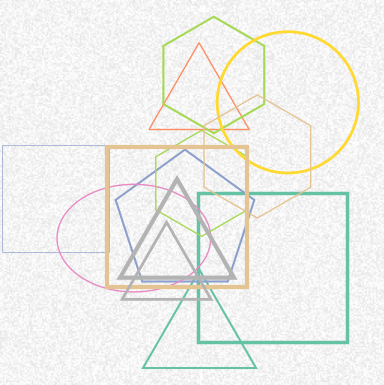[{"shape": "triangle", "thickness": 1.5, "radius": 0.85, "center": [0.518, 0.129]}, {"shape": "square", "thickness": 2.5, "radius": 0.97, "center": [0.708, 0.305]}, {"shape": "triangle", "thickness": 1, "radius": 0.75, "center": [0.517, 0.739]}, {"shape": "square", "thickness": 0.5, "radius": 0.7, "center": [0.145, 0.484]}, {"shape": "pentagon", "thickness": 1.5, "radius": 0.95, "center": [0.48, 0.422]}, {"shape": "oval", "thickness": 1, "radius": 1.0, "center": [0.348, 0.382]}, {"shape": "hexagon", "thickness": 1.5, "radius": 0.76, "center": [0.555, 0.805]}, {"shape": "hexagon", "thickness": 1, "radius": 0.69, "center": [0.524, 0.524]}, {"shape": "circle", "thickness": 2, "radius": 0.92, "center": [0.748, 0.734]}, {"shape": "hexagon", "thickness": 1, "radius": 0.8, "center": [0.668, 0.594]}, {"shape": "square", "thickness": 3, "radius": 0.91, "center": [0.459, 0.437]}, {"shape": "triangle", "thickness": 2, "radius": 0.67, "center": [0.433, 0.289]}, {"shape": "triangle", "thickness": 3, "radius": 0.85, "center": [0.46, 0.364]}]